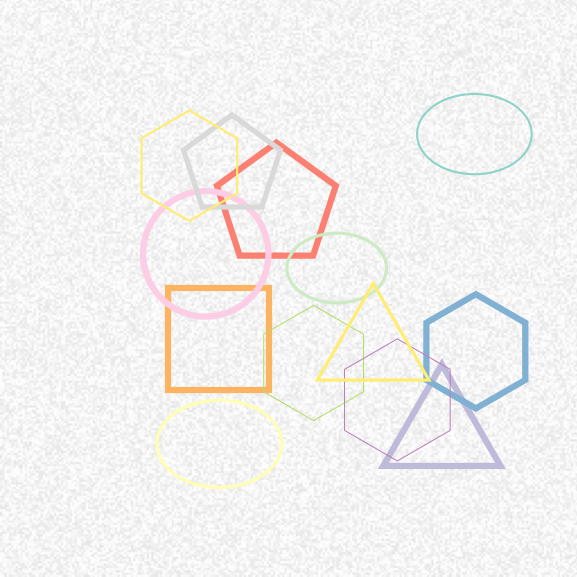[{"shape": "oval", "thickness": 1, "radius": 0.5, "center": [0.821, 0.767]}, {"shape": "oval", "thickness": 1.5, "radius": 0.54, "center": [0.38, 0.231]}, {"shape": "triangle", "thickness": 3, "radius": 0.59, "center": [0.765, 0.251]}, {"shape": "pentagon", "thickness": 3, "radius": 0.54, "center": [0.479, 0.644]}, {"shape": "hexagon", "thickness": 3, "radius": 0.49, "center": [0.824, 0.391]}, {"shape": "square", "thickness": 3, "radius": 0.44, "center": [0.378, 0.413]}, {"shape": "hexagon", "thickness": 0.5, "radius": 0.5, "center": [0.543, 0.371]}, {"shape": "circle", "thickness": 3, "radius": 0.54, "center": [0.356, 0.56]}, {"shape": "pentagon", "thickness": 2.5, "radius": 0.44, "center": [0.402, 0.712]}, {"shape": "hexagon", "thickness": 0.5, "radius": 0.53, "center": [0.688, 0.307]}, {"shape": "oval", "thickness": 1.5, "radius": 0.43, "center": [0.583, 0.535]}, {"shape": "triangle", "thickness": 1.5, "radius": 0.56, "center": [0.646, 0.397]}, {"shape": "hexagon", "thickness": 1, "radius": 0.48, "center": [0.328, 0.712]}]